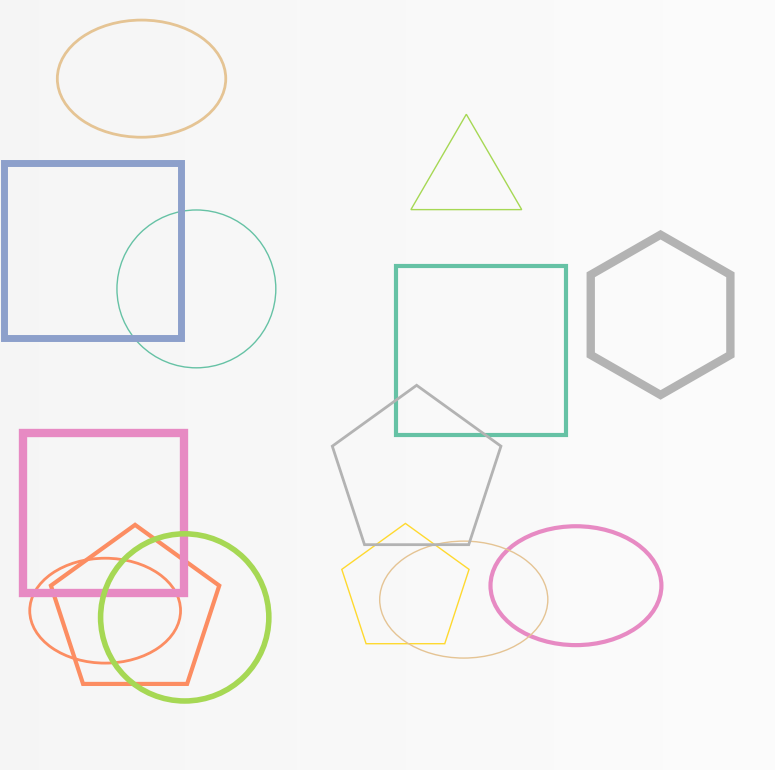[{"shape": "circle", "thickness": 0.5, "radius": 0.51, "center": [0.253, 0.625]}, {"shape": "square", "thickness": 1.5, "radius": 0.55, "center": [0.621, 0.545]}, {"shape": "pentagon", "thickness": 1.5, "radius": 0.57, "center": [0.174, 0.204]}, {"shape": "oval", "thickness": 1, "radius": 0.49, "center": [0.136, 0.207]}, {"shape": "square", "thickness": 2.5, "radius": 0.57, "center": [0.119, 0.674]}, {"shape": "oval", "thickness": 1.5, "radius": 0.55, "center": [0.743, 0.239]}, {"shape": "square", "thickness": 3, "radius": 0.52, "center": [0.133, 0.334]}, {"shape": "circle", "thickness": 2, "radius": 0.54, "center": [0.238, 0.198]}, {"shape": "triangle", "thickness": 0.5, "radius": 0.41, "center": [0.602, 0.769]}, {"shape": "pentagon", "thickness": 0.5, "radius": 0.43, "center": [0.523, 0.234]}, {"shape": "oval", "thickness": 0.5, "radius": 0.54, "center": [0.598, 0.221]}, {"shape": "oval", "thickness": 1, "radius": 0.54, "center": [0.183, 0.898]}, {"shape": "hexagon", "thickness": 3, "radius": 0.52, "center": [0.852, 0.591]}, {"shape": "pentagon", "thickness": 1, "radius": 0.57, "center": [0.538, 0.385]}]